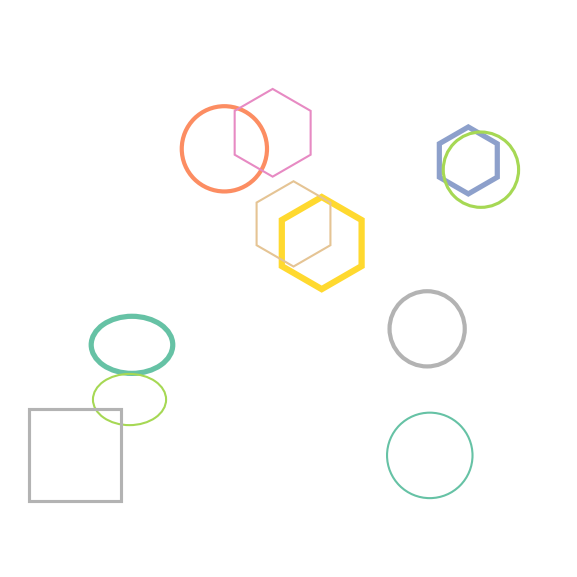[{"shape": "oval", "thickness": 2.5, "radius": 0.35, "center": [0.229, 0.402]}, {"shape": "circle", "thickness": 1, "radius": 0.37, "center": [0.744, 0.211]}, {"shape": "circle", "thickness": 2, "radius": 0.37, "center": [0.389, 0.741]}, {"shape": "hexagon", "thickness": 2.5, "radius": 0.29, "center": [0.811, 0.721]}, {"shape": "hexagon", "thickness": 1, "radius": 0.38, "center": [0.472, 0.769]}, {"shape": "oval", "thickness": 1, "radius": 0.32, "center": [0.224, 0.307]}, {"shape": "circle", "thickness": 1.5, "radius": 0.33, "center": [0.833, 0.705]}, {"shape": "hexagon", "thickness": 3, "radius": 0.4, "center": [0.557, 0.578]}, {"shape": "hexagon", "thickness": 1, "radius": 0.37, "center": [0.508, 0.611]}, {"shape": "square", "thickness": 1.5, "radius": 0.4, "center": [0.13, 0.212]}, {"shape": "circle", "thickness": 2, "radius": 0.33, "center": [0.74, 0.43]}]